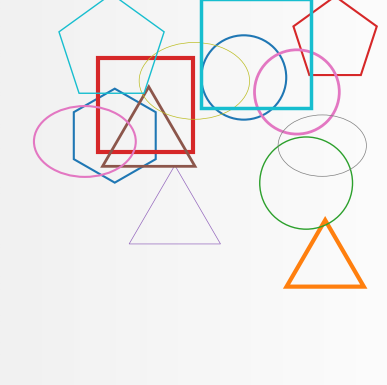[{"shape": "hexagon", "thickness": 1.5, "radius": 0.61, "center": [0.296, 0.648]}, {"shape": "circle", "thickness": 1.5, "radius": 0.55, "center": [0.629, 0.799]}, {"shape": "triangle", "thickness": 3, "radius": 0.58, "center": [0.839, 0.313]}, {"shape": "circle", "thickness": 1, "radius": 0.6, "center": [0.79, 0.524]}, {"shape": "pentagon", "thickness": 1.5, "radius": 0.57, "center": [0.865, 0.897]}, {"shape": "square", "thickness": 3, "radius": 0.61, "center": [0.375, 0.728]}, {"shape": "triangle", "thickness": 0.5, "radius": 0.68, "center": [0.451, 0.434]}, {"shape": "triangle", "thickness": 2, "radius": 0.69, "center": [0.384, 0.637]}, {"shape": "circle", "thickness": 2, "radius": 0.55, "center": [0.766, 0.761]}, {"shape": "oval", "thickness": 1.5, "radius": 0.66, "center": [0.219, 0.633]}, {"shape": "oval", "thickness": 0.5, "radius": 0.57, "center": [0.832, 0.622]}, {"shape": "oval", "thickness": 0.5, "radius": 0.71, "center": [0.502, 0.79]}, {"shape": "pentagon", "thickness": 1, "radius": 0.71, "center": [0.288, 0.873]}, {"shape": "square", "thickness": 2.5, "radius": 0.71, "center": [0.661, 0.861]}]